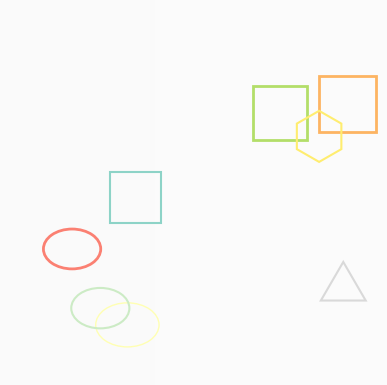[{"shape": "square", "thickness": 1.5, "radius": 0.33, "center": [0.349, 0.487]}, {"shape": "oval", "thickness": 1, "radius": 0.41, "center": [0.329, 0.156]}, {"shape": "oval", "thickness": 2, "radius": 0.37, "center": [0.186, 0.353]}, {"shape": "square", "thickness": 2, "radius": 0.37, "center": [0.896, 0.73]}, {"shape": "square", "thickness": 2, "radius": 0.35, "center": [0.722, 0.706]}, {"shape": "triangle", "thickness": 1.5, "radius": 0.33, "center": [0.886, 0.253]}, {"shape": "oval", "thickness": 1.5, "radius": 0.38, "center": [0.259, 0.2]}, {"shape": "hexagon", "thickness": 1.5, "radius": 0.33, "center": [0.823, 0.646]}]